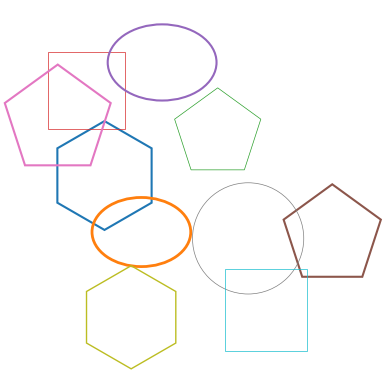[{"shape": "hexagon", "thickness": 1.5, "radius": 0.71, "center": [0.271, 0.544]}, {"shape": "oval", "thickness": 2, "radius": 0.64, "center": [0.367, 0.397]}, {"shape": "pentagon", "thickness": 0.5, "radius": 0.59, "center": [0.565, 0.654]}, {"shape": "square", "thickness": 0.5, "radius": 0.5, "center": [0.225, 0.765]}, {"shape": "oval", "thickness": 1.5, "radius": 0.71, "center": [0.421, 0.838]}, {"shape": "pentagon", "thickness": 1.5, "radius": 0.66, "center": [0.863, 0.389]}, {"shape": "pentagon", "thickness": 1.5, "radius": 0.72, "center": [0.15, 0.688]}, {"shape": "circle", "thickness": 0.5, "radius": 0.72, "center": [0.644, 0.381]}, {"shape": "hexagon", "thickness": 1, "radius": 0.67, "center": [0.341, 0.176]}, {"shape": "square", "thickness": 0.5, "radius": 0.53, "center": [0.691, 0.194]}]